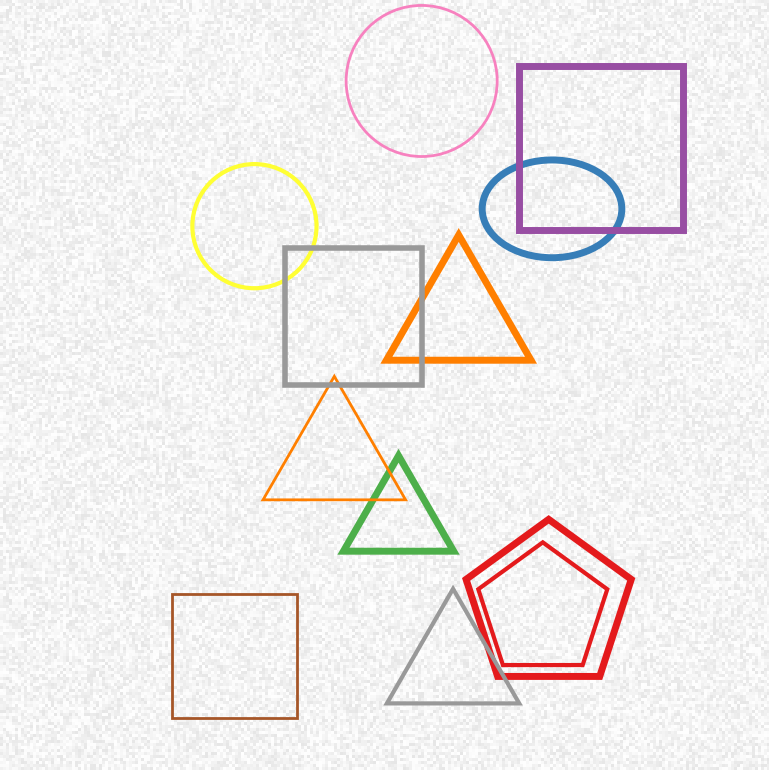[{"shape": "pentagon", "thickness": 2.5, "radius": 0.56, "center": [0.713, 0.213]}, {"shape": "pentagon", "thickness": 1.5, "radius": 0.44, "center": [0.705, 0.208]}, {"shape": "oval", "thickness": 2.5, "radius": 0.45, "center": [0.717, 0.729]}, {"shape": "triangle", "thickness": 2.5, "radius": 0.41, "center": [0.518, 0.325]}, {"shape": "square", "thickness": 2.5, "radius": 0.53, "center": [0.78, 0.807]}, {"shape": "triangle", "thickness": 2.5, "radius": 0.54, "center": [0.596, 0.586]}, {"shape": "triangle", "thickness": 1, "radius": 0.53, "center": [0.434, 0.404]}, {"shape": "circle", "thickness": 1.5, "radius": 0.4, "center": [0.33, 0.706]}, {"shape": "square", "thickness": 1, "radius": 0.4, "center": [0.304, 0.148]}, {"shape": "circle", "thickness": 1, "radius": 0.49, "center": [0.548, 0.895]}, {"shape": "triangle", "thickness": 1.5, "radius": 0.5, "center": [0.588, 0.136]}, {"shape": "square", "thickness": 2, "radius": 0.45, "center": [0.459, 0.589]}]